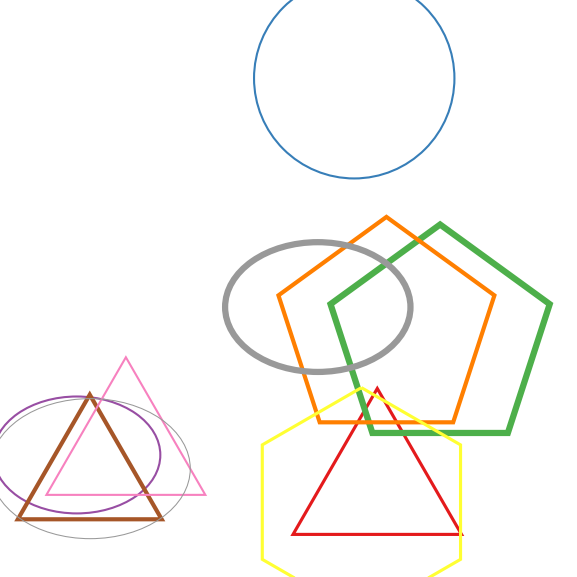[{"shape": "triangle", "thickness": 1.5, "radius": 0.84, "center": [0.653, 0.158]}, {"shape": "circle", "thickness": 1, "radius": 0.87, "center": [0.613, 0.864]}, {"shape": "pentagon", "thickness": 3, "radius": 1.0, "center": [0.762, 0.411]}, {"shape": "oval", "thickness": 1, "radius": 0.72, "center": [0.133, 0.211]}, {"shape": "pentagon", "thickness": 2, "radius": 0.98, "center": [0.669, 0.427]}, {"shape": "hexagon", "thickness": 1.5, "radius": 0.99, "center": [0.626, 0.13]}, {"shape": "triangle", "thickness": 2, "radius": 0.72, "center": [0.155, 0.172]}, {"shape": "triangle", "thickness": 1, "radius": 0.79, "center": [0.218, 0.222]}, {"shape": "oval", "thickness": 3, "radius": 0.8, "center": [0.55, 0.467]}, {"shape": "oval", "thickness": 0.5, "radius": 0.87, "center": [0.156, 0.188]}]